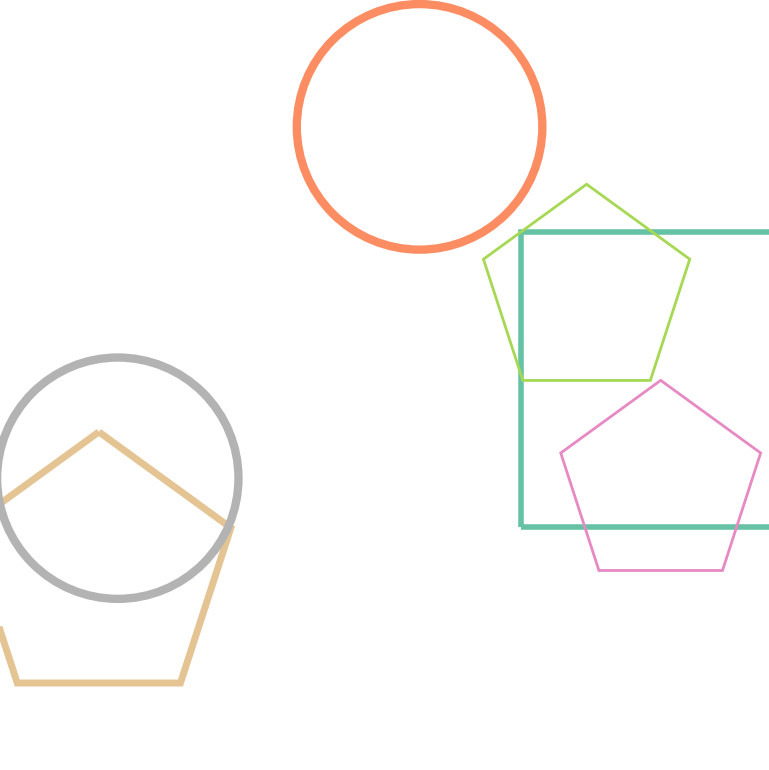[{"shape": "square", "thickness": 2, "radius": 0.96, "center": [0.868, 0.507]}, {"shape": "circle", "thickness": 3, "radius": 0.8, "center": [0.545, 0.835]}, {"shape": "pentagon", "thickness": 1, "radius": 0.68, "center": [0.858, 0.37]}, {"shape": "pentagon", "thickness": 1, "radius": 0.7, "center": [0.762, 0.62]}, {"shape": "pentagon", "thickness": 2.5, "radius": 0.9, "center": [0.128, 0.259]}, {"shape": "circle", "thickness": 3, "radius": 0.78, "center": [0.153, 0.379]}]